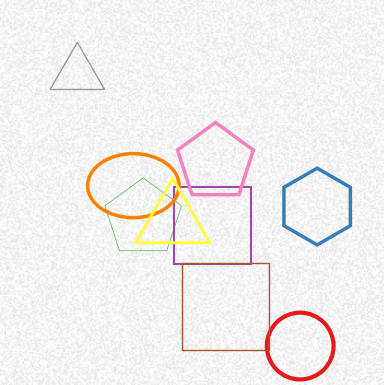[{"shape": "circle", "thickness": 3, "radius": 0.43, "center": [0.78, 0.101]}, {"shape": "hexagon", "thickness": 2.5, "radius": 0.5, "center": [0.824, 0.464]}, {"shape": "pentagon", "thickness": 0.5, "radius": 0.52, "center": [0.372, 0.433]}, {"shape": "square", "thickness": 1.5, "radius": 0.5, "center": [0.552, 0.414]}, {"shape": "oval", "thickness": 2.5, "radius": 0.59, "center": [0.346, 0.518]}, {"shape": "triangle", "thickness": 2, "radius": 0.56, "center": [0.449, 0.425]}, {"shape": "square", "thickness": 1, "radius": 0.56, "center": [0.586, 0.203]}, {"shape": "pentagon", "thickness": 2.5, "radius": 0.52, "center": [0.56, 0.578]}, {"shape": "triangle", "thickness": 1, "radius": 0.41, "center": [0.201, 0.808]}]